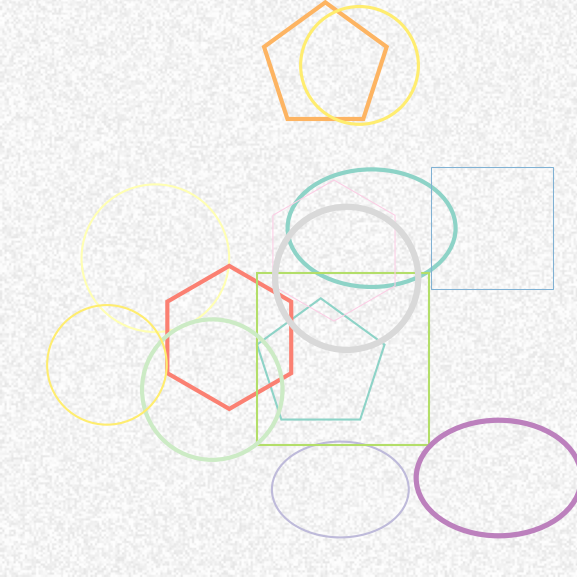[{"shape": "pentagon", "thickness": 1, "radius": 0.58, "center": [0.555, 0.367]}, {"shape": "oval", "thickness": 2, "radius": 0.73, "center": [0.643, 0.604]}, {"shape": "circle", "thickness": 1, "radius": 0.64, "center": [0.269, 0.552]}, {"shape": "oval", "thickness": 1, "radius": 0.59, "center": [0.589, 0.152]}, {"shape": "hexagon", "thickness": 2, "radius": 0.62, "center": [0.397, 0.415]}, {"shape": "square", "thickness": 0.5, "radius": 0.53, "center": [0.852, 0.604]}, {"shape": "pentagon", "thickness": 2, "radius": 0.56, "center": [0.563, 0.883]}, {"shape": "square", "thickness": 1, "radius": 0.74, "center": [0.594, 0.377]}, {"shape": "hexagon", "thickness": 0.5, "radius": 0.61, "center": [0.578, 0.565]}, {"shape": "circle", "thickness": 3, "radius": 0.62, "center": [0.6, 0.517]}, {"shape": "oval", "thickness": 2.5, "radius": 0.71, "center": [0.864, 0.171]}, {"shape": "circle", "thickness": 2, "radius": 0.61, "center": [0.368, 0.325]}, {"shape": "circle", "thickness": 1.5, "radius": 0.51, "center": [0.623, 0.886]}, {"shape": "circle", "thickness": 1, "radius": 0.52, "center": [0.185, 0.367]}]